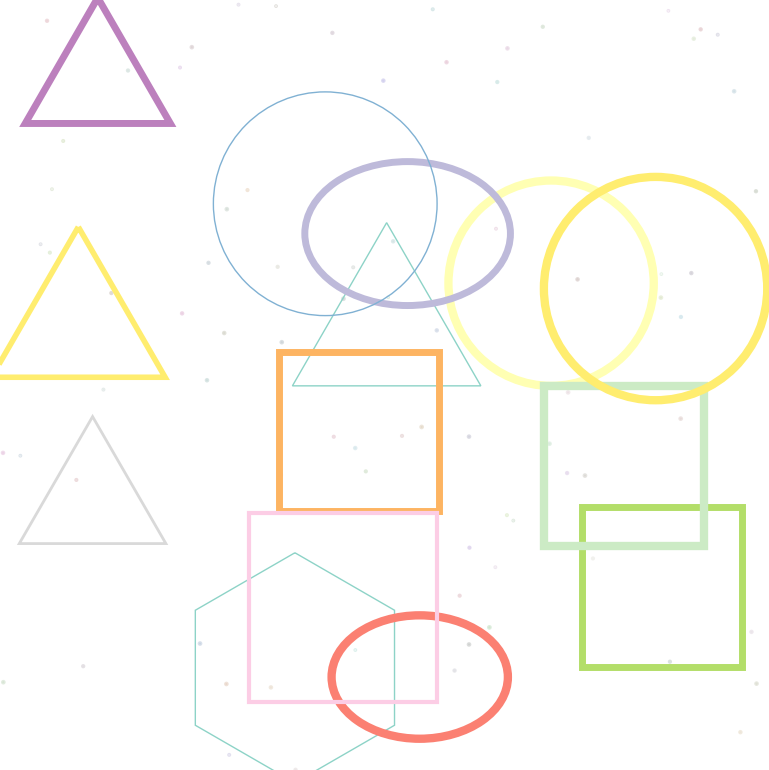[{"shape": "triangle", "thickness": 0.5, "radius": 0.71, "center": [0.502, 0.57]}, {"shape": "hexagon", "thickness": 0.5, "radius": 0.75, "center": [0.383, 0.133]}, {"shape": "circle", "thickness": 3, "radius": 0.67, "center": [0.716, 0.632]}, {"shape": "oval", "thickness": 2.5, "radius": 0.67, "center": [0.529, 0.697]}, {"shape": "oval", "thickness": 3, "radius": 0.57, "center": [0.545, 0.121]}, {"shape": "circle", "thickness": 0.5, "radius": 0.73, "center": [0.422, 0.735]}, {"shape": "square", "thickness": 2.5, "radius": 0.52, "center": [0.466, 0.44]}, {"shape": "square", "thickness": 2.5, "radius": 0.52, "center": [0.859, 0.238]}, {"shape": "square", "thickness": 1.5, "radius": 0.61, "center": [0.445, 0.211]}, {"shape": "triangle", "thickness": 1, "radius": 0.55, "center": [0.12, 0.349]}, {"shape": "triangle", "thickness": 2.5, "radius": 0.54, "center": [0.127, 0.894]}, {"shape": "square", "thickness": 3, "radius": 0.52, "center": [0.81, 0.395]}, {"shape": "triangle", "thickness": 2, "radius": 0.65, "center": [0.102, 0.575]}, {"shape": "circle", "thickness": 3, "radius": 0.73, "center": [0.851, 0.625]}]